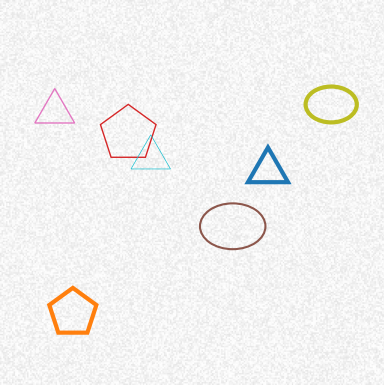[{"shape": "triangle", "thickness": 3, "radius": 0.3, "center": [0.696, 0.557]}, {"shape": "pentagon", "thickness": 3, "radius": 0.32, "center": [0.189, 0.188]}, {"shape": "pentagon", "thickness": 1, "radius": 0.38, "center": [0.333, 0.653]}, {"shape": "oval", "thickness": 1.5, "radius": 0.43, "center": [0.604, 0.412]}, {"shape": "triangle", "thickness": 1, "radius": 0.3, "center": [0.142, 0.71]}, {"shape": "oval", "thickness": 3, "radius": 0.33, "center": [0.86, 0.729]}, {"shape": "triangle", "thickness": 0.5, "radius": 0.3, "center": [0.392, 0.591]}]